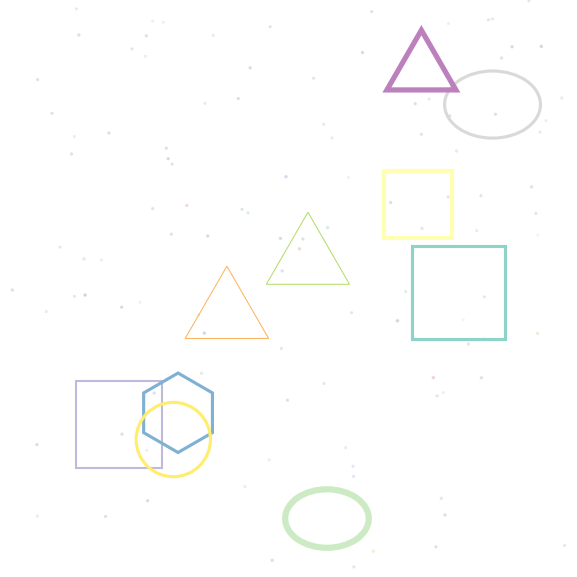[{"shape": "square", "thickness": 1.5, "radius": 0.4, "center": [0.794, 0.493]}, {"shape": "square", "thickness": 2, "radius": 0.29, "center": [0.724, 0.645]}, {"shape": "square", "thickness": 1, "radius": 0.37, "center": [0.207, 0.264]}, {"shape": "hexagon", "thickness": 1.5, "radius": 0.34, "center": [0.308, 0.284]}, {"shape": "triangle", "thickness": 0.5, "radius": 0.42, "center": [0.393, 0.455]}, {"shape": "triangle", "thickness": 0.5, "radius": 0.42, "center": [0.533, 0.548]}, {"shape": "oval", "thickness": 1.5, "radius": 0.41, "center": [0.853, 0.818]}, {"shape": "triangle", "thickness": 2.5, "radius": 0.34, "center": [0.73, 0.878]}, {"shape": "oval", "thickness": 3, "radius": 0.36, "center": [0.566, 0.101]}, {"shape": "circle", "thickness": 1.5, "radius": 0.32, "center": [0.3, 0.238]}]